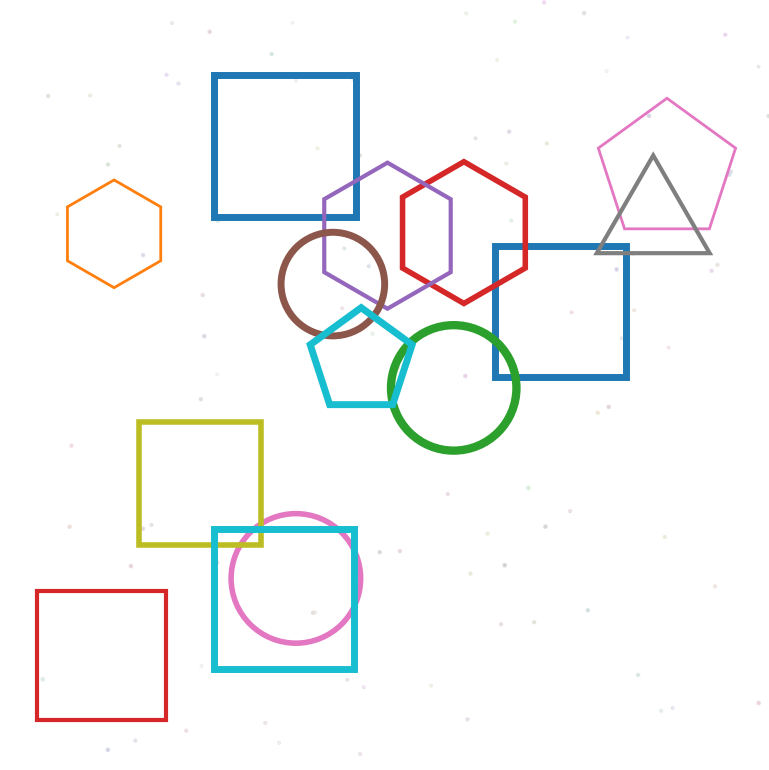[{"shape": "square", "thickness": 2.5, "radius": 0.43, "center": [0.728, 0.595]}, {"shape": "square", "thickness": 2.5, "radius": 0.46, "center": [0.37, 0.81]}, {"shape": "hexagon", "thickness": 1, "radius": 0.35, "center": [0.148, 0.696]}, {"shape": "circle", "thickness": 3, "radius": 0.41, "center": [0.589, 0.496]}, {"shape": "hexagon", "thickness": 2, "radius": 0.46, "center": [0.602, 0.698]}, {"shape": "square", "thickness": 1.5, "radius": 0.42, "center": [0.132, 0.149]}, {"shape": "hexagon", "thickness": 1.5, "radius": 0.47, "center": [0.503, 0.694]}, {"shape": "circle", "thickness": 2.5, "radius": 0.34, "center": [0.432, 0.631]}, {"shape": "pentagon", "thickness": 1, "radius": 0.47, "center": [0.866, 0.779]}, {"shape": "circle", "thickness": 2, "radius": 0.42, "center": [0.384, 0.249]}, {"shape": "triangle", "thickness": 1.5, "radius": 0.42, "center": [0.848, 0.714]}, {"shape": "square", "thickness": 2, "radius": 0.4, "center": [0.26, 0.372]}, {"shape": "pentagon", "thickness": 2.5, "radius": 0.35, "center": [0.469, 0.531]}, {"shape": "square", "thickness": 2.5, "radius": 0.45, "center": [0.369, 0.222]}]